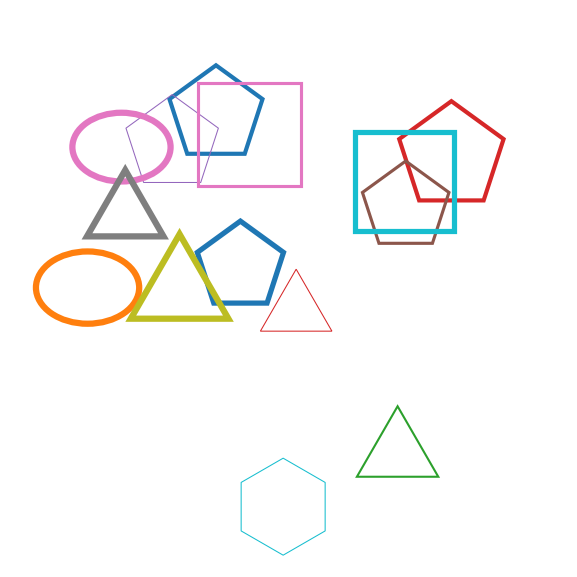[{"shape": "pentagon", "thickness": 2, "radius": 0.42, "center": [0.374, 0.801]}, {"shape": "pentagon", "thickness": 2.5, "radius": 0.39, "center": [0.416, 0.538]}, {"shape": "oval", "thickness": 3, "radius": 0.45, "center": [0.152, 0.501]}, {"shape": "triangle", "thickness": 1, "radius": 0.41, "center": [0.688, 0.214]}, {"shape": "pentagon", "thickness": 2, "radius": 0.48, "center": [0.782, 0.729]}, {"shape": "triangle", "thickness": 0.5, "radius": 0.36, "center": [0.513, 0.461]}, {"shape": "pentagon", "thickness": 0.5, "radius": 0.42, "center": [0.298, 0.751]}, {"shape": "pentagon", "thickness": 1.5, "radius": 0.39, "center": [0.703, 0.642]}, {"shape": "oval", "thickness": 3, "radius": 0.43, "center": [0.21, 0.744]}, {"shape": "square", "thickness": 1.5, "radius": 0.45, "center": [0.432, 0.766]}, {"shape": "triangle", "thickness": 3, "radius": 0.38, "center": [0.217, 0.628]}, {"shape": "triangle", "thickness": 3, "radius": 0.49, "center": [0.311, 0.496]}, {"shape": "square", "thickness": 2.5, "radius": 0.43, "center": [0.7, 0.685]}, {"shape": "hexagon", "thickness": 0.5, "radius": 0.42, "center": [0.49, 0.122]}]